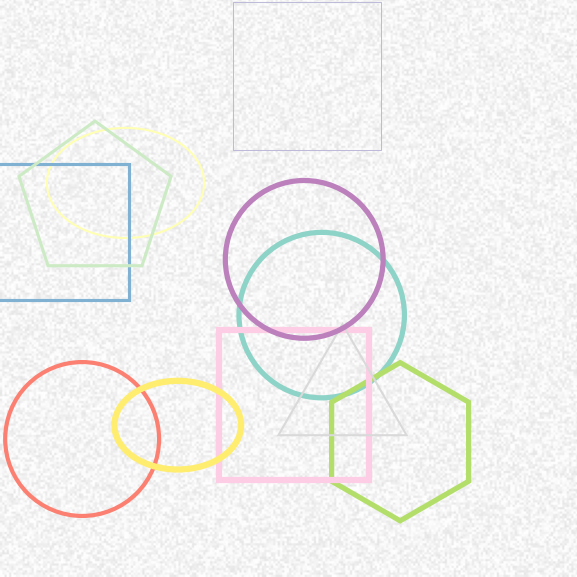[{"shape": "circle", "thickness": 2.5, "radius": 0.72, "center": [0.557, 0.454]}, {"shape": "oval", "thickness": 1, "radius": 0.68, "center": [0.217, 0.682]}, {"shape": "square", "thickness": 0.5, "radius": 0.64, "center": [0.531, 0.868]}, {"shape": "circle", "thickness": 2, "radius": 0.67, "center": [0.142, 0.239]}, {"shape": "square", "thickness": 1.5, "radius": 0.59, "center": [0.106, 0.598]}, {"shape": "hexagon", "thickness": 2.5, "radius": 0.68, "center": [0.693, 0.234]}, {"shape": "square", "thickness": 3, "radius": 0.65, "center": [0.509, 0.298]}, {"shape": "triangle", "thickness": 1, "radius": 0.64, "center": [0.593, 0.31]}, {"shape": "circle", "thickness": 2.5, "radius": 0.68, "center": [0.527, 0.55]}, {"shape": "pentagon", "thickness": 1.5, "radius": 0.69, "center": [0.164, 0.651]}, {"shape": "oval", "thickness": 3, "radius": 0.55, "center": [0.308, 0.263]}]